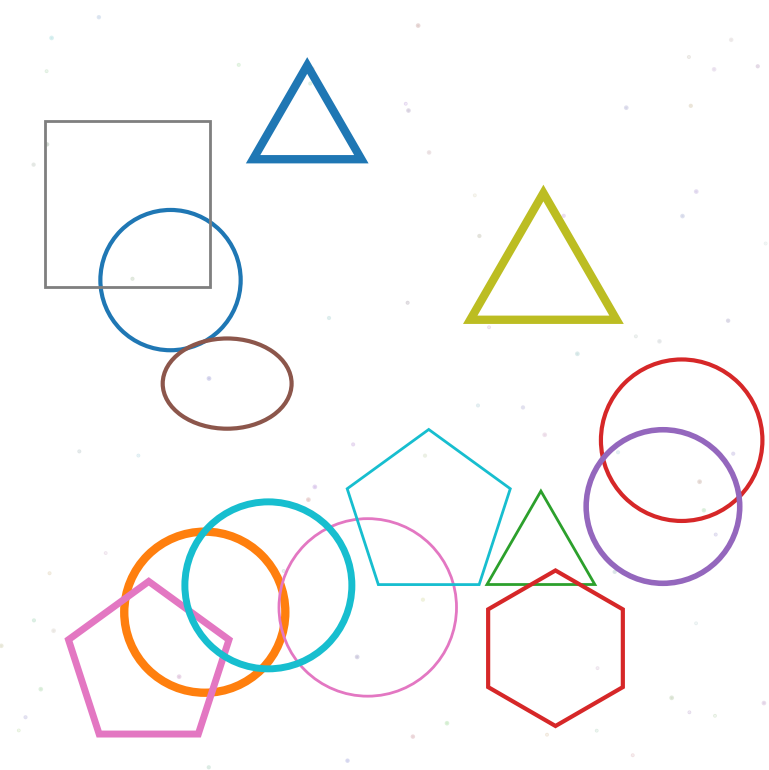[{"shape": "triangle", "thickness": 3, "radius": 0.41, "center": [0.399, 0.834]}, {"shape": "circle", "thickness": 1.5, "radius": 0.46, "center": [0.221, 0.636]}, {"shape": "circle", "thickness": 3, "radius": 0.52, "center": [0.266, 0.205]}, {"shape": "triangle", "thickness": 1, "radius": 0.4, "center": [0.702, 0.281]}, {"shape": "circle", "thickness": 1.5, "radius": 0.52, "center": [0.885, 0.428]}, {"shape": "hexagon", "thickness": 1.5, "radius": 0.5, "center": [0.721, 0.158]}, {"shape": "circle", "thickness": 2, "radius": 0.5, "center": [0.861, 0.342]}, {"shape": "oval", "thickness": 1.5, "radius": 0.42, "center": [0.295, 0.502]}, {"shape": "circle", "thickness": 1, "radius": 0.58, "center": [0.478, 0.211]}, {"shape": "pentagon", "thickness": 2.5, "radius": 0.55, "center": [0.193, 0.135]}, {"shape": "square", "thickness": 1, "radius": 0.54, "center": [0.166, 0.735]}, {"shape": "triangle", "thickness": 3, "radius": 0.55, "center": [0.706, 0.64]}, {"shape": "pentagon", "thickness": 1, "radius": 0.56, "center": [0.557, 0.331]}, {"shape": "circle", "thickness": 2.5, "radius": 0.54, "center": [0.349, 0.24]}]